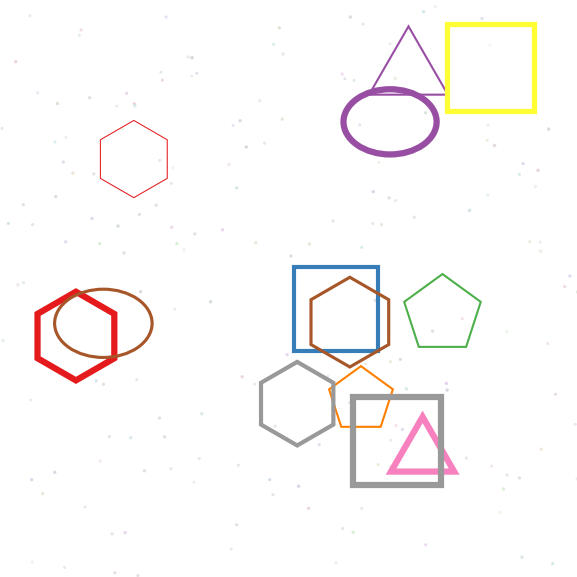[{"shape": "hexagon", "thickness": 3, "radius": 0.38, "center": [0.131, 0.417]}, {"shape": "hexagon", "thickness": 0.5, "radius": 0.33, "center": [0.232, 0.724]}, {"shape": "square", "thickness": 2, "radius": 0.37, "center": [0.582, 0.464]}, {"shape": "pentagon", "thickness": 1, "radius": 0.35, "center": [0.766, 0.455]}, {"shape": "oval", "thickness": 3, "radius": 0.4, "center": [0.675, 0.788]}, {"shape": "triangle", "thickness": 1, "radius": 0.39, "center": [0.707, 0.875]}, {"shape": "pentagon", "thickness": 1, "radius": 0.29, "center": [0.625, 0.307]}, {"shape": "square", "thickness": 2.5, "radius": 0.38, "center": [0.849, 0.882]}, {"shape": "oval", "thickness": 1.5, "radius": 0.42, "center": [0.179, 0.439]}, {"shape": "hexagon", "thickness": 1.5, "radius": 0.39, "center": [0.606, 0.441]}, {"shape": "triangle", "thickness": 3, "radius": 0.32, "center": [0.732, 0.214]}, {"shape": "hexagon", "thickness": 2, "radius": 0.36, "center": [0.515, 0.3]}, {"shape": "square", "thickness": 3, "radius": 0.38, "center": [0.687, 0.235]}]